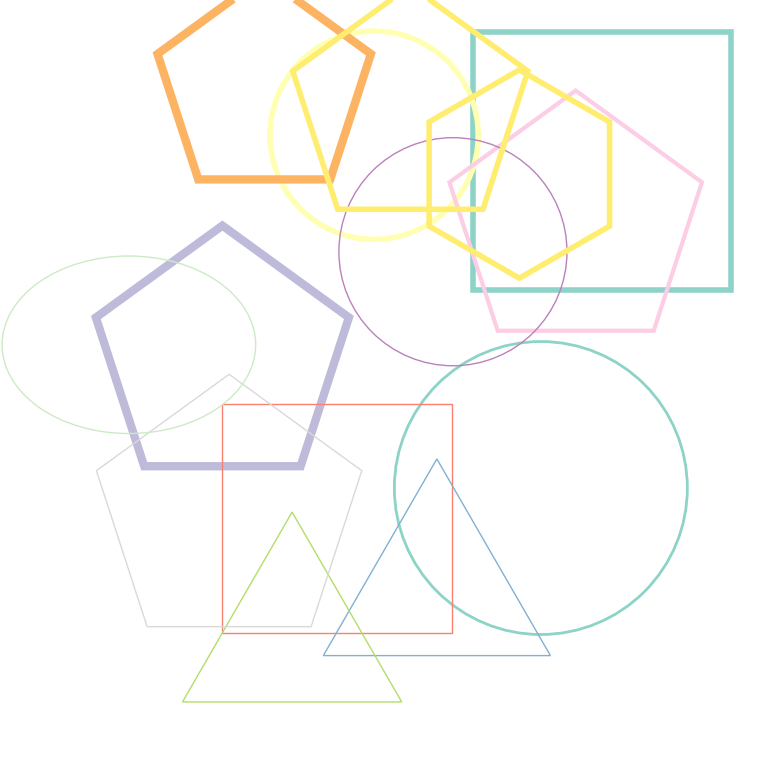[{"shape": "circle", "thickness": 1, "radius": 0.95, "center": [0.702, 0.366]}, {"shape": "square", "thickness": 2, "radius": 0.84, "center": [0.782, 0.791]}, {"shape": "circle", "thickness": 2, "radius": 0.68, "center": [0.486, 0.824]}, {"shape": "pentagon", "thickness": 3, "radius": 0.86, "center": [0.289, 0.534]}, {"shape": "square", "thickness": 0.5, "radius": 0.75, "center": [0.438, 0.327]}, {"shape": "triangle", "thickness": 0.5, "radius": 0.85, "center": [0.567, 0.234]}, {"shape": "pentagon", "thickness": 3, "radius": 0.73, "center": [0.343, 0.885]}, {"shape": "triangle", "thickness": 0.5, "radius": 0.82, "center": [0.379, 0.171]}, {"shape": "pentagon", "thickness": 1.5, "radius": 0.86, "center": [0.748, 0.71]}, {"shape": "pentagon", "thickness": 0.5, "radius": 0.91, "center": [0.298, 0.333]}, {"shape": "circle", "thickness": 0.5, "radius": 0.74, "center": [0.588, 0.673]}, {"shape": "oval", "thickness": 0.5, "radius": 0.82, "center": [0.167, 0.552]}, {"shape": "hexagon", "thickness": 2, "radius": 0.68, "center": [0.674, 0.774]}, {"shape": "pentagon", "thickness": 2, "radius": 0.8, "center": [0.533, 0.858]}]